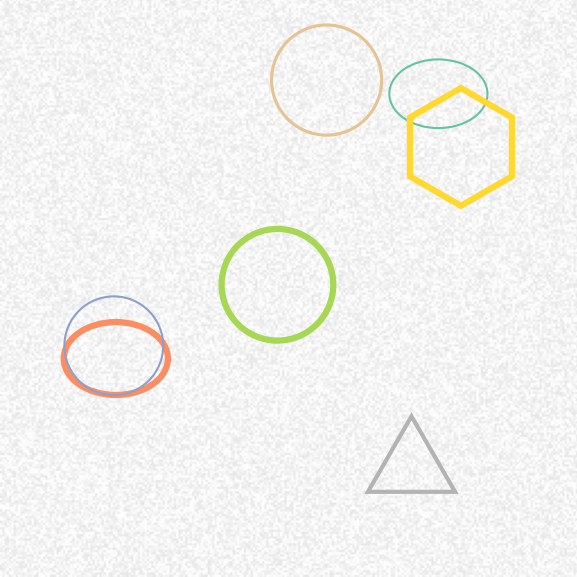[{"shape": "oval", "thickness": 1, "radius": 0.42, "center": [0.759, 0.837]}, {"shape": "oval", "thickness": 3, "radius": 0.45, "center": [0.201, 0.378]}, {"shape": "circle", "thickness": 1, "radius": 0.43, "center": [0.197, 0.4]}, {"shape": "circle", "thickness": 3, "radius": 0.48, "center": [0.48, 0.506]}, {"shape": "hexagon", "thickness": 3, "radius": 0.51, "center": [0.798, 0.745]}, {"shape": "circle", "thickness": 1.5, "radius": 0.48, "center": [0.566, 0.861]}, {"shape": "triangle", "thickness": 2, "radius": 0.44, "center": [0.713, 0.191]}]